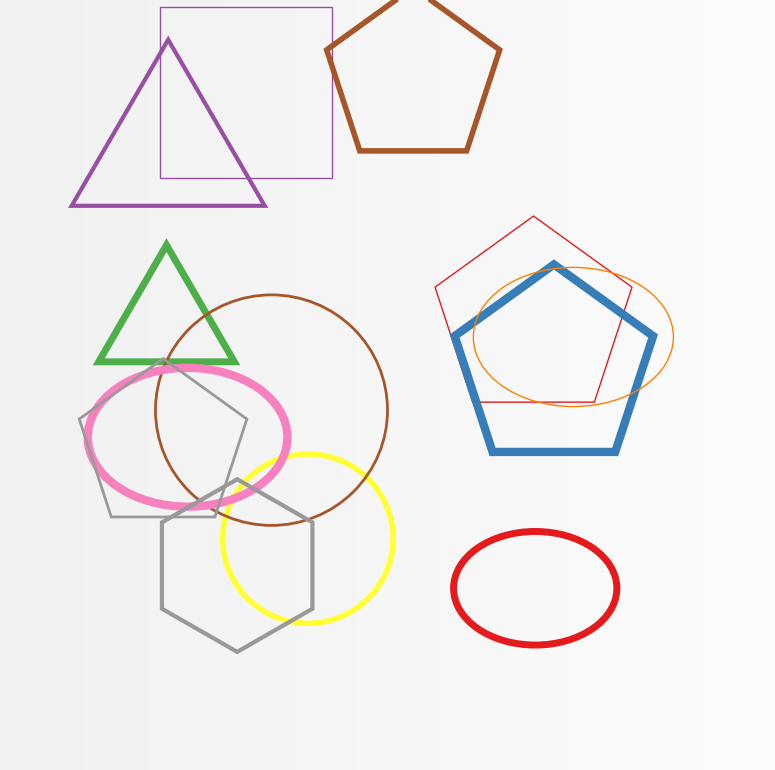[{"shape": "pentagon", "thickness": 0.5, "radius": 0.67, "center": [0.688, 0.586]}, {"shape": "oval", "thickness": 2.5, "radius": 0.53, "center": [0.691, 0.236]}, {"shape": "pentagon", "thickness": 3, "radius": 0.67, "center": [0.715, 0.522]}, {"shape": "triangle", "thickness": 2.5, "radius": 0.51, "center": [0.215, 0.581]}, {"shape": "triangle", "thickness": 1.5, "radius": 0.72, "center": [0.217, 0.805]}, {"shape": "square", "thickness": 0.5, "radius": 0.55, "center": [0.317, 0.88]}, {"shape": "oval", "thickness": 0.5, "radius": 0.65, "center": [0.74, 0.562]}, {"shape": "circle", "thickness": 2, "radius": 0.55, "center": [0.397, 0.3]}, {"shape": "circle", "thickness": 1, "radius": 0.75, "center": [0.35, 0.467]}, {"shape": "pentagon", "thickness": 2, "radius": 0.59, "center": [0.533, 0.899]}, {"shape": "oval", "thickness": 3, "radius": 0.64, "center": [0.242, 0.432]}, {"shape": "hexagon", "thickness": 1.5, "radius": 0.56, "center": [0.306, 0.266]}, {"shape": "pentagon", "thickness": 1, "radius": 0.57, "center": [0.21, 0.421]}]